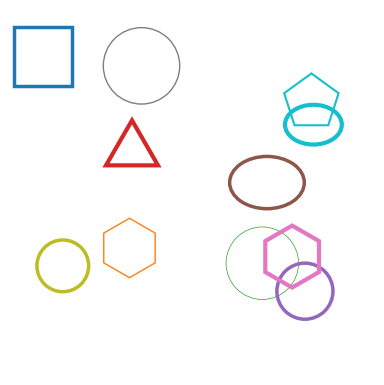[{"shape": "square", "thickness": 2.5, "radius": 0.38, "center": [0.112, 0.852]}, {"shape": "hexagon", "thickness": 1, "radius": 0.39, "center": [0.336, 0.356]}, {"shape": "circle", "thickness": 0.5, "radius": 0.47, "center": [0.681, 0.316]}, {"shape": "triangle", "thickness": 3, "radius": 0.39, "center": [0.343, 0.609]}, {"shape": "circle", "thickness": 2.5, "radius": 0.36, "center": [0.792, 0.244]}, {"shape": "oval", "thickness": 2.5, "radius": 0.48, "center": [0.693, 0.526]}, {"shape": "hexagon", "thickness": 3, "radius": 0.4, "center": [0.759, 0.334]}, {"shape": "circle", "thickness": 1, "radius": 0.5, "center": [0.368, 0.829]}, {"shape": "circle", "thickness": 2.5, "radius": 0.34, "center": [0.163, 0.309]}, {"shape": "oval", "thickness": 3, "radius": 0.37, "center": [0.814, 0.676]}, {"shape": "pentagon", "thickness": 1.5, "radius": 0.37, "center": [0.809, 0.735]}]